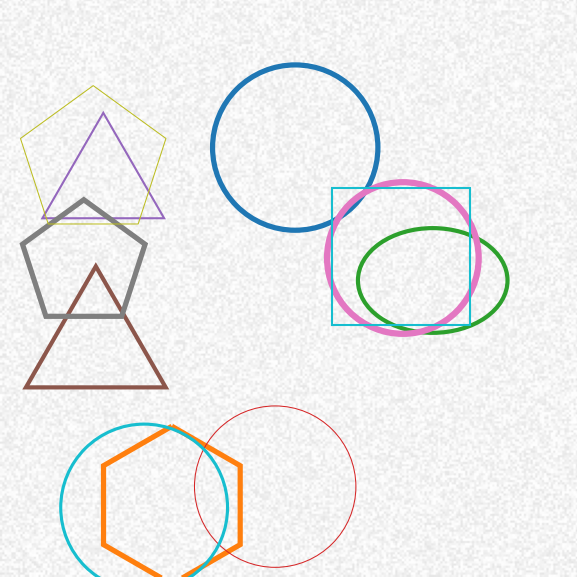[{"shape": "circle", "thickness": 2.5, "radius": 0.72, "center": [0.511, 0.744]}, {"shape": "hexagon", "thickness": 2.5, "radius": 0.68, "center": [0.298, 0.124]}, {"shape": "oval", "thickness": 2, "radius": 0.65, "center": [0.749, 0.513]}, {"shape": "circle", "thickness": 0.5, "radius": 0.7, "center": [0.477, 0.156]}, {"shape": "triangle", "thickness": 1, "radius": 0.61, "center": [0.179, 0.682]}, {"shape": "triangle", "thickness": 2, "radius": 0.7, "center": [0.166, 0.398]}, {"shape": "circle", "thickness": 3, "radius": 0.66, "center": [0.698, 0.552]}, {"shape": "pentagon", "thickness": 2.5, "radius": 0.56, "center": [0.145, 0.542]}, {"shape": "pentagon", "thickness": 0.5, "radius": 0.66, "center": [0.161, 0.718]}, {"shape": "square", "thickness": 1, "radius": 0.6, "center": [0.694, 0.555]}, {"shape": "circle", "thickness": 1.5, "radius": 0.72, "center": [0.25, 0.12]}]